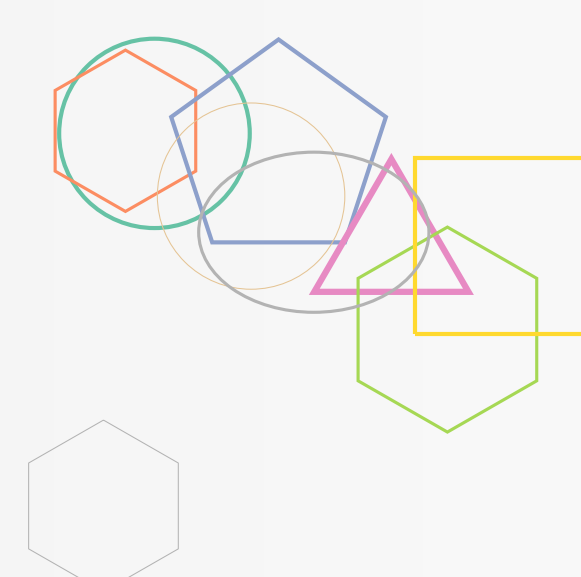[{"shape": "circle", "thickness": 2, "radius": 0.82, "center": [0.266, 0.768]}, {"shape": "hexagon", "thickness": 1.5, "radius": 0.7, "center": [0.216, 0.773]}, {"shape": "pentagon", "thickness": 2, "radius": 0.97, "center": [0.479, 0.737]}, {"shape": "triangle", "thickness": 3, "radius": 0.77, "center": [0.673, 0.57]}, {"shape": "hexagon", "thickness": 1.5, "radius": 0.89, "center": [0.77, 0.428]}, {"shape": "square", "thickness": 2, "radius": 0.76, "center": [0.866, 0.573]}, {"shape": "circle", "thickness": 0.5, "radius": 0.81, "center": [0.432, 0.66]}, {"shape": "oval", "thickness": 1.5, "radius": 0.99, "center": [0.54, 0.597]}, {"shape": "hexagon", "thickness": 0.5, "radius": 0.74, "center": [0.178, 0.123]}]